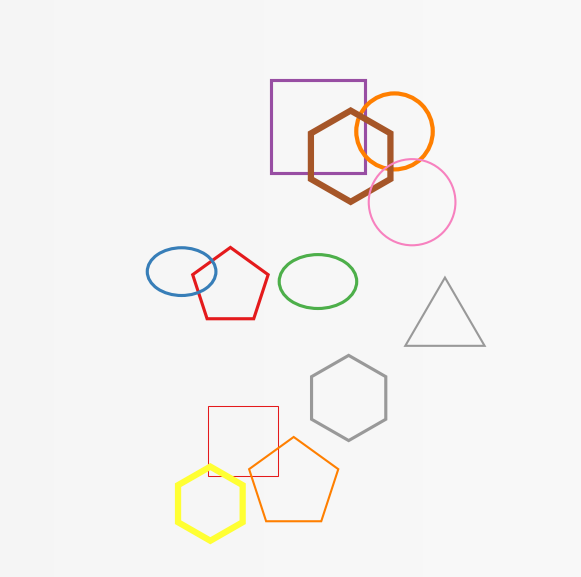[{"shape": "pentagon", "thickness": 1.5, "radius": 0.34, "center": [0.396, 0.502]}, {"shape": "square", "thickness": 0.5, "radius": 0.3, "center": [0.419, 0.236]}, {"shape": "oval", "thickness": 1.5, "radius": 0.3, "center": [0.312, 0.529]}, {"shape": "oval", "thickness": 1.5, "radius": 0.33, "center": [0.547, 0.512]}, {"shape": "square", "thickness": 1.5, "radius": 0.4, "center": [0.547, 0.78]}, {"shape": "pentagon", "thickness": 1, "radius": 0.4, "center": [0.505, 0.162]}, {"shape": "circle", "thickness": 2, "radius": 0.33, "center": [0.679, 0.772]}, {"shape": "hexagon", "thickness": 3, "radius": 0.32, "center": [0.362, 0.127]}, {"shape": "hexagon", "thickness": 3, "radius": 0.39, "center": [0.603, 0.729]}, {"shape": "circle", "thickness": 1, "radius": 0.37, "center": [0.709, 0.649]}, {"shape": "hexagon", "thickness": 1.5, "radius": 0.37, "center": [0.6, 0.31]}, {"shape": "triangle", "thickness": 1, "radius": 0.39, "center": [0.766, 0.44]}]